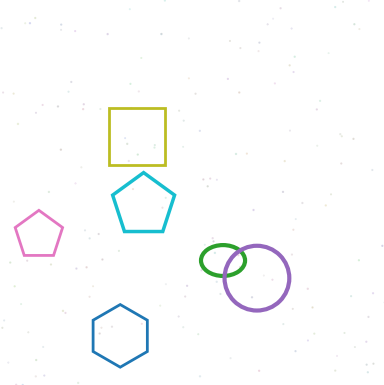[{"shape": "hexagon", "thickness": 2, "radius": 0.41, "center": [0.312, 0.128]}, {"shape": "oval", "thickness": 3, "radius": 0.29, "center": [0.579, 0.323]}, {"shape": "circle", "thickness": 3, "radius": 0.42, "center": [0.667, 0.278]}, {"shape": "pentagon", "thickness": 2, "radius": 0.32, "center": [0.101, 0.389]}, {"shape": "square", "thickness": 2, "radius": 0.37, "center": [0.356, 0.646]}, {"shape": "pentagon", "thickness": 2.5, "radius": 0.42, "center": [0.373, 0.467]}]